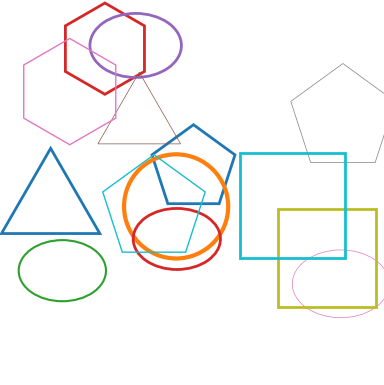[{"shape": "triangle", "thickness": 2, "radius": 0.74, "center": [0.132, 0.467]}, {"shape": "pentagon", "thickness": 2, "radius": 0.57, "center": [0.503, 0.563]}, {"shape": "circle", "thickness": 3, "radius": 0.68, "center": [0.457, 0.464]}, {"shape": "oval", "thickness": 1.5, "radius": 0.57, "center": [0.162, 0.297]}, {"shape": "hexagon", "thickness": 2, "radius": 0.59, "center": [0.273, 0.874]}, {"shape": "oval", "thickness": 2, "radius": 0.57, "center": [0.459, 0.379]}, {"shape": "oval", "thickness": 2, "radius": 0.59, "center": [0.352, 0.882]}, {"shape": "triangle", "thickness": 0.5, "radius": 0.62, "center": [0.362, 0.688]}, {"shape": "hexagon", "thickness": 1, "radius": 0.69, "center": [0.181, 0.762]}, {"shape": "oval", "thickness": 0.5, "radius": 0.63, "center": [0.885, 0.263]}, {"shape": "pentagon", "thickness": 0.5, "radius": 0.71, "center": [0.891, 0.693]}, {"shape": "square", "thickness": 2, "radius": 0.64, "center": [0.849, 0.33]}, {"shape": "square", "thickness": 2, "radius": 0.68, "center": [0.76, 0.467]}, {"shape": "pentagon", "thickness": 1, "radius": 0.7, "center": [0.4, 0.458]}]